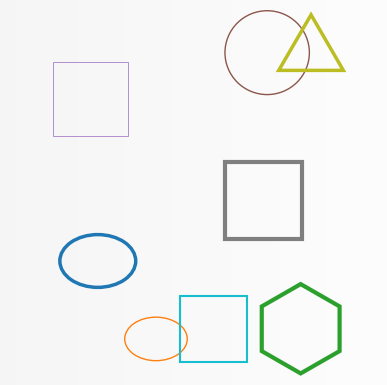[{"shape": "oval", "thickness": 2.5, "radius": 0.49, "center": [0.252, 0.322]}, {"shape": "oval", "thickness": 1, "radius": 0.4, "center": [0.403, 0.12]}, {"shape": "hexagon", "thickness": 3, "radius": 0.58, "center": [0.776, 0.146]}, {"shape": "square", "thickness": 0.5, "radius": 0.48, "center": [0.234, 0.743]}, {"shape": "circle", "thickness": 1, "radius": 0.54, "center": [0.689, 0.863]}, {"shape": "square", "thickness": 3, "radius": 0.5, "center": [0.681, 0.48]}, {"shape": "triangle", "thickness": 2.5, "radius": 0.48, "center": [0.803, 0.865]}, {"shape": "square", "thickness": 1.5, "radius": 0.43, "center": [0.551, 0.146]}]